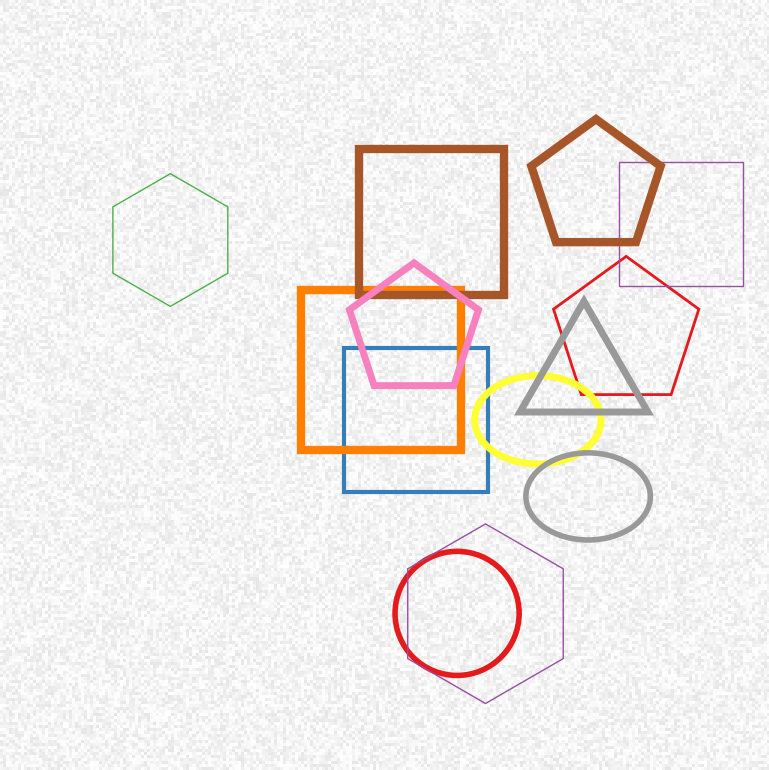[{"shape": "circle", "thickness": 2, "radius": 0.4, "center": [0.594, 0.203]}, {"shape": "pentagon", "thickness": 1, "radius": 0.5, "center": [0.813, 0.568]}, {"shape": "square", "thickness": 1.5, "radius": 0.47, "center": [0.54, 0.454]}, {"shape": "hexagon", "thickness": 0.5, "radius": 0.43, "center": [0.221, 0.688]}, {"shape": "square", "thickness": 0.5, "radius": 0.4, "center": [0.884, 0.709]}, {"shape": "hexagon", "thickness": 0.5, "radius": 0.58, "center": [0.631, 0.203]}, {"shape": "square", "thickness": 3, "radius": 0.52, "center": [0.495, 0.52]}, {"shape": "oval", "thickness": 2.5, "radius": 0.41, "center": [0.698, 0.455]}, {"shape": "square", "thickness": 3, "radius": 0.47, "center": [0.56, 0.712]}, {"shape": "pentagon", "thickness": 3, "radius": 0.44, "center": [0.774, 0.757]}, {"shape": "pentagon", "thickness": 2.5, "radius": 0.44, "center": [0.538, 0.57]}, {"shape": "triangle", "thickness": 2.5, "radius": 0.48, "center": [0.758, 0.513]}, {"shape": "oval", "thickness": 2, "radius": 0.4, "center": [0.764, 0.355]}]